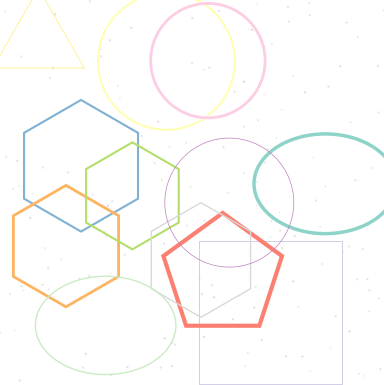[{"shape": "oval", "thickness": 2.5, "radius": 0.93, "center": [0.845, 0.523]}, {"shape": "circle", "thickness": 1.5, "radius": 0.89, "center": [0.432, 0.841]}, {"shape": "square", "thickness": 0.5, "radius": 0.93, "center": [0.702, 0.188]}, {"shape": "pentagon", "thickness": 3, "radius": 0.81, "center": [0.578, 0.285]}, {"shape": "hexagon", "thickness": 1.5, "radius": 0.85, "center": [0.21, 0.569]}, {"shape": "hexagon", "thickness": 2, "radius": 0.79, "center": [0.171, 0.361]}, {"shape": "hexagon", "thickness": 1.5, "radius": 0.69, "center": [0.344, 0.491]}, {"shape": "circle", "thickness": 2, "radius": 0.74, "center": [0.54, 0.843]}, {"shape": "hexagon", "thickness": 1, "radius": 0.74, "center": [0.522, 0.325]}, {"shape": "circle", "thickness": 0.5, "radius": 0.84, "center": [0.596, 0.474]}, {"shape": "oval", "thickness": 1, "radius": 0.91, "center": [0.274, 0.155]}, {"shape": "triangle", "thickness": 0.5, "radius": 0.69, "center": [0.1, 0.892]}]